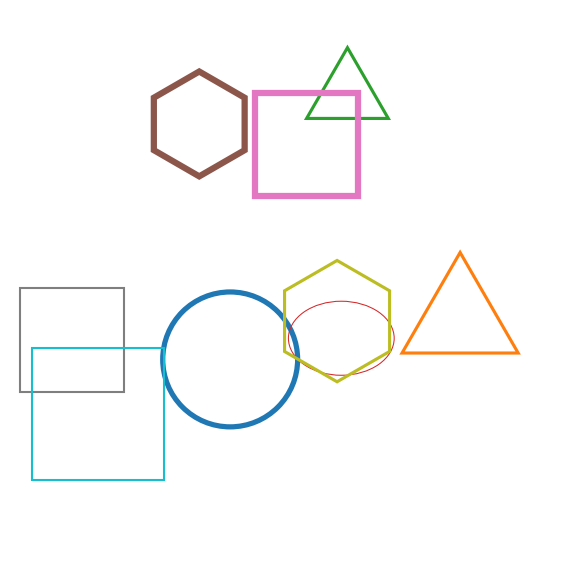[{"shape": "circle", "thickness": 2.5, "radius": 0.58, "center": [0.399, 0.377]}, {"shape": "triangle", "thickness": 1.5, "radius": 0.58, "center": [0.797, 0.446]}, {"shape": "triangle", "thickness": 1.5, "radius": 0.41, "center": [0.602, 0.835]}, {"shape": "oval", "thickness": 0.5, "radius": 0.46, "center": [0.591, 0.413]}, {"shape": "hexagon", "thickness": 3, "radius": 0.45, "center": [0.345, 0.785]}, {"shape": "square", "thickness": 3, "radius": 0.45, "center": [0.531, 0.749]}, {"shape": "square", "thickness": 1, "radius": 0.45, "center": [0.124, 0.411]}, {"shape": "hexagon", "thickness": 1.5, "radius": 0.53, "center": [0.584, 0.443]}, {"shape": "square", "thickness": 1, "radius": 0.57, "center": [0.17, 0.282]}]